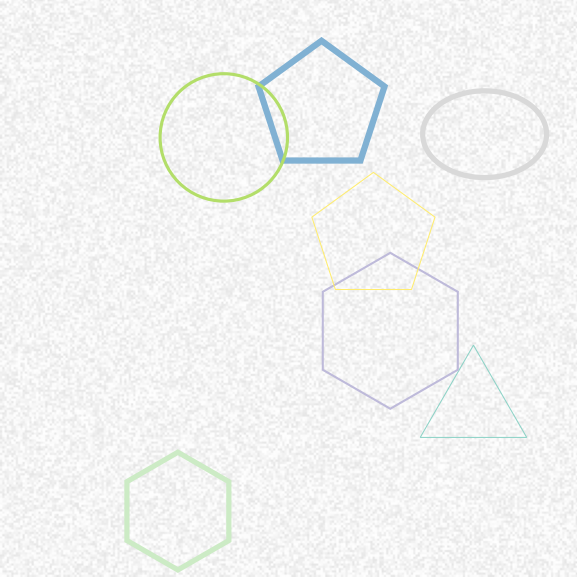[{"shape": "triangle", "thickness": 0.5, "radius": 0.53, "center": [0.82, 0.295]}, {"shape": "hexagon", "thickness": 1, "radius": 0.67, "center": [0.676, 0.426]}, {"shape": "pentagon", "thickness": 3, "radius": 0.57, "center": [0.557, 0.814]}, {"shape": "circle", "thickness": 1.5, "radius": 0.55, "center": [0.388, 0.761]}, {"shape": "oval", "thickness": 2.5, "radius": 0.54, "center": [0.839, 0.767]}, {"shape": "hexagon", "thickness": 2.5, "radius": 0.51, "center": [0.308, 0.114]}, {"shape": "pentagon", "thickness": 0.5, "radius": 0.56, "center": [0.647, 0.589]}]